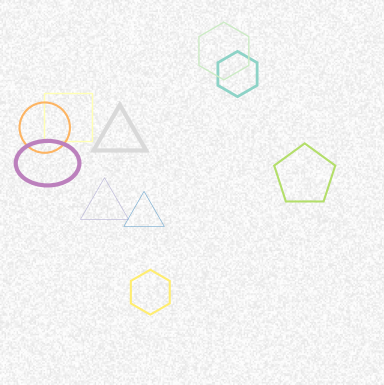[{"shape": "hexagon", "thickness": 2, "radius": 0.29, "center": [0.617, 0.808]}, {"shape": "square", "thickness": 1, "radius": 0.31, "center": [0.176, 0.696]}, {"shape": "triangle", "thickness": 0.5, "radius": 0.36, "center": [0.271, 0.466]}, {"shape": "triangle", "thickness": 0.5, "radius": 0.3, "center": [0.374, 0.442]}, {"shape": "circle", "thickness": 1.5, "radius": 0.33, "center": [0.116, 0.669]}, {"shape": "pentagon", "thickness": 1.5, "radius": 0.42, "center": [0.792, 0.544]}, {"shape": "triangle", "thickness": 3, "radius": 0.39, "center": [0.311, 0.649]}, {"shape": "oval", "thickness": 3, "radius": 0.41, "center": [0.124, 0.576]}, {"shape": "hexagon", "thickness": 1, "radius": 0.37, "center": [0.581, 0.867]}, {"shape": "hexagon", "thickness": 1.5, "radius": 0.29, "center": [0.39, 0.241]}]